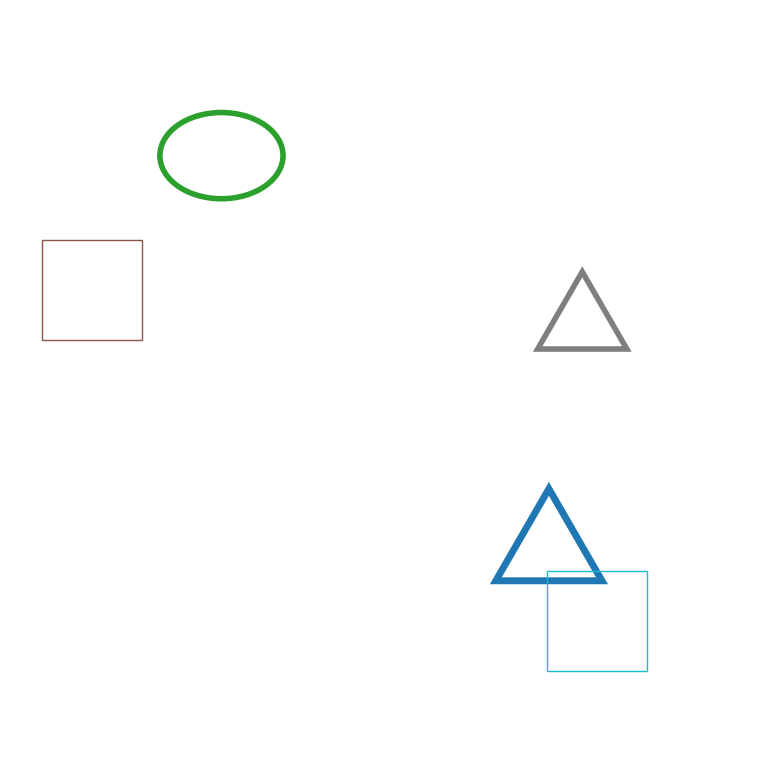[{"shape": "triangle", "thickness": 2.5, "radius": 0.4, "center": [0.713, 0.286]}, {"shape": "oval", "thickness": 2, "radius": 0.4, "center": [0.288, 0.798]}, {"shape": "square", "thickness": 0.5, "radius": 0.33, "center": [0.12, 0.624]}, {"shape": "triangle", "thickness": 2, "radius": 0.33, "center": [0.756, 0.58]}, {"shape": "square", "thickness": 0.5, "radius": 0.33, "center": [0.775, 0.194]}]